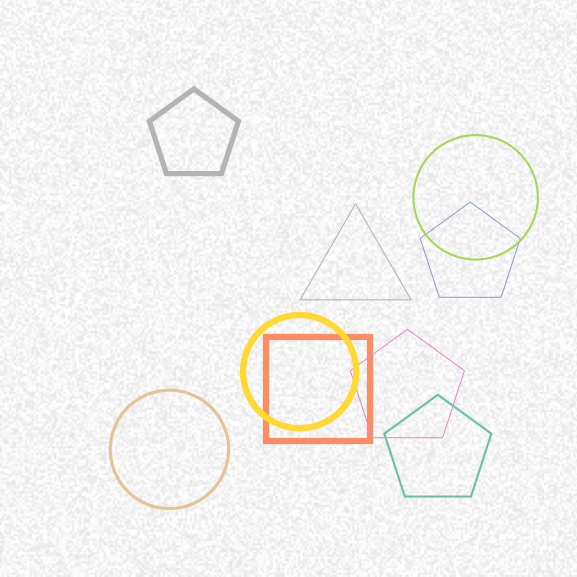[{"shape": "pentagon", "thickness": 1, "radius": 0.49, "center": [0.758, 0.218]}, {"shape": "square", "thickness": 3, "radius": 0.45, "center": [0.551, 0.326]}, {"shape": "pentagon", "thickness": 0.5, "radius": 0.46, "center": [0.814, 0.558]}, {"shape": "pentagon", "thickness": 0.5, "radius": 0.52, "center": [0.705, 0.325]}, {"shape": "circle", "thickness": 1, "radius": 0.54, "center": [0.824, 0.657]}, {"shape": "circle", "thickness": 3, "radius": 0.49, "center": [0.519, 0.356]}, {"shape": "circle", "thickness": 1.5, "radius": 0.51, "center": [0.293, 0.221]}, {"shape": "pentagon", "thickness": 2.5, "radius": 0.41, "center": [0.336, 0.764]}, {"shape": "triangle", "thickness": 0.5, "radius": 0.55, "center": [0.616, 0.535]}]